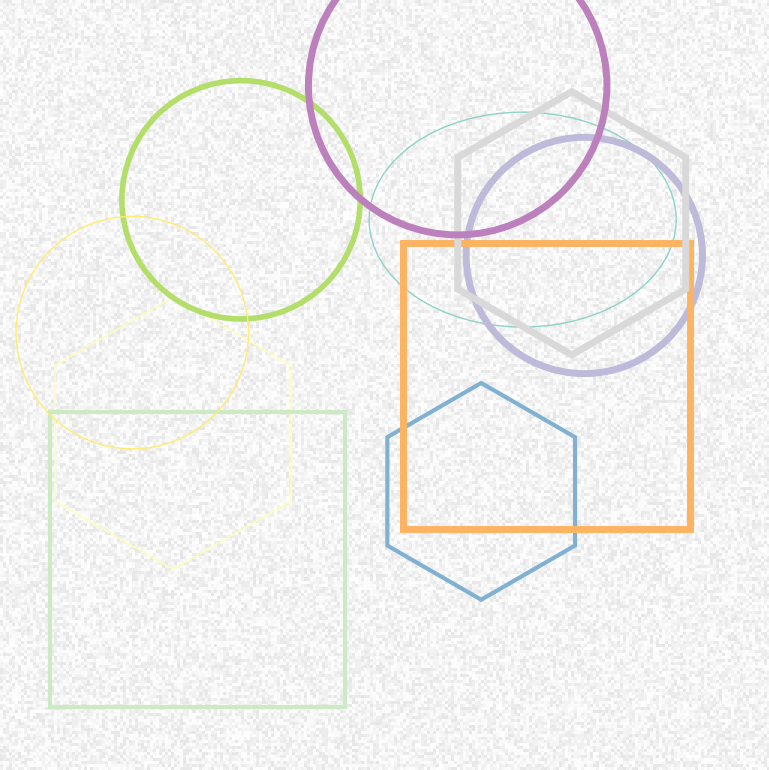[{"shape": "oval", "thickness": 0.5, "radius": 1.0, "center": [0.679, 0.715]}, {"shape": "hexagon", "thickness": 0.5, "radius": 0.88, "center": [0.225, 0.437]}, {"shape": "circle", "thickness": 2.5, "radius": 0.77, "center": [0.759, 0.668]}, {"shape": "hexagon", "thickness": 1.5, "radius": 0.7, "center": [0.625, 0.362]}, {"shape": "square", "thickness": 2.5, "radius": 0.93, "center": [0.71, 0.499]}, {"shape": "circle", "thickness": 2, "radius": 0.77, "center": [0.313, 0.741]}, {"shape": "hexagon", "thickness": 2.5, "radius": 0.85, "center": [0.743, 0.71]}, {"shape": "circle", "thickness": 2.5, "radius": 0.97, "center": [0.594, 0.889]}, {"shape": "square", "thickness": 1.5, "radius": 0.96, "center": [0.257, 0.273]}, {"shape": "circle", "thickness": 0.5, "radius": 0.75, "center": [0.172, 0.568]}]